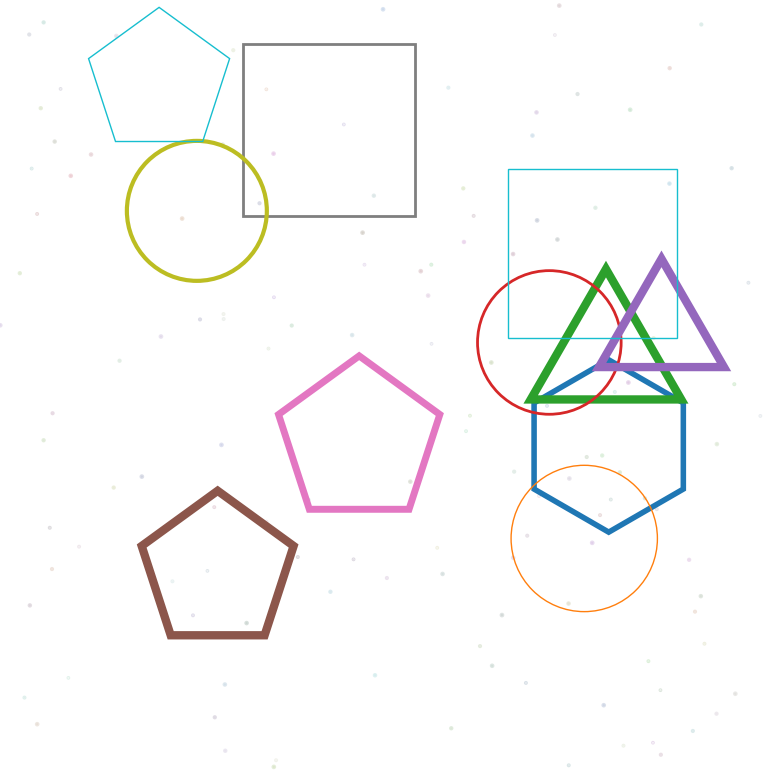[{"shape": "hexagon", "thickness": 2, "radius": 0.56, "center": [0.791, 0.421]}, {"shape": "circle", "thickness": 0.5, "radius": 0.48, "center": [0.759, 0.301]}, {"shape": "triangle", "thickness": 3, "radius": 0.56, "center": [0.787, 0.538]}, {"shape": "circle", "thickness": 1, "radius": 0.47, "center": [0.713, 0.555]}, {"shape": "triangle", "thickness": 3, "radius": 0.47, "center": [0.859, 0.57]}, {"shape": "pentagon", "thickness": 3, "radius": 0.52, "center": [0.283, 0.259]}, {"shape": "pentagon", "thickness": 2.5, "radius": 0.55, "center": [0.466, 0.428]}, {"shape": "square", "thickness": 1, "radius": 0.56, "center": [0.427, 0.831]}, {"shape": "circle", "thickness": 1.5, "radius": 0.45, "center": [0.256, 0.726]}, {"shape": "pentagon", "thickness": 0.5, "radius": 0.48, "center": [0.207, 0.894]}, {"shape": "square", "thickness": 0.5, "radius": 0.55, "center": [0.769, 0.671]}]